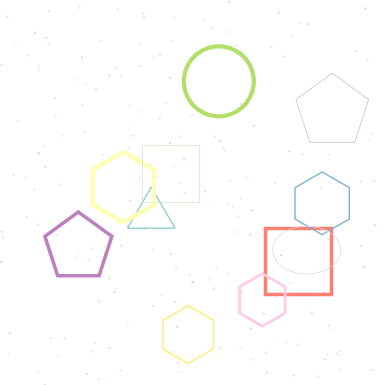[{"shape": "triangle", "thickness": 1, "radius": 0.36, "center": [0.393, 0.443]}, {"shape": "hexagon", "thickness": 3, "radius": 0.46, "center": [0.32, 0.514]}, {"shape": "pentagon", "thickness": 0.5, "radius": 0.5, "center": [0.863, 0.711]}, {"shape": "square", "thickness": 2.5, "radius": 0.43, "center": [0.774, 0.323]}, {"shape": "hexagon", "thickness": 1, "radius": 0.41, "center": [0.837, 0.472]}, {"shape": "circle", "thickness": 3, "radius": 0.45, "center": [0.568, 0.789]}, {"shape": "hexagon", "thickness": 2, "radius": 0.34, "center": [0.681, 0.221]}, {"shape": "oval", "thickness": 0.5, "radius": 0.44, "center": [0.797, 0.35]}, {"shape": "pentagon", "thickness": 2.5, "radius": 0.46, "center": [0.204, 0.358]}, {"shape": "square", "thickness": 0.5, "radius": 0.37, "center": [0.442, 0.55]}, {"shape": "hexagon", "thickness": 1, "radius": 0.38, "center": [0.489, 0.131]}]